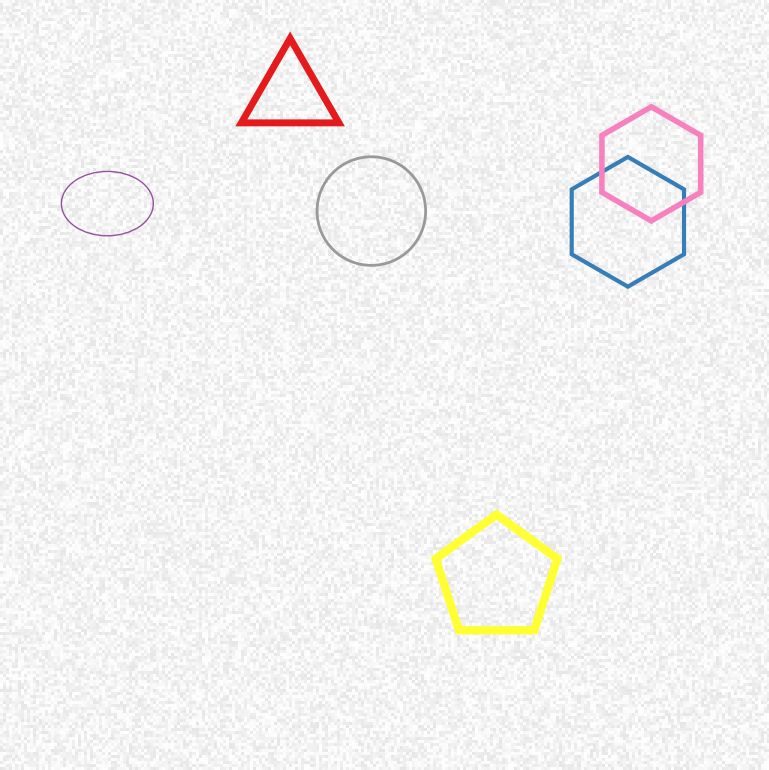[{"shape": "triangle", "thickness": 2.5, "radius": 0.37, "center": [0.377, 0.877]}, {"shape": "hexagon", "thickness": 1.5, "radius": 0.42, "center": [0.815, 0.712]}, {"shape": "oval", "thickness": 0.5, "radius": 0.3, "center": [0.139, 0.736]}, {"shape": "pentagon", "thickness": 3, "radius": 0.42, "center": [0.645, 0.249]}, {"shape": "hexagon", "thickness": 2, "radius": 0.37, "center": [0.846, 0.787]}, {"shape": "circle", "thickness": 1, "radius": 0.35, "center": [0.482, 0.726]}]